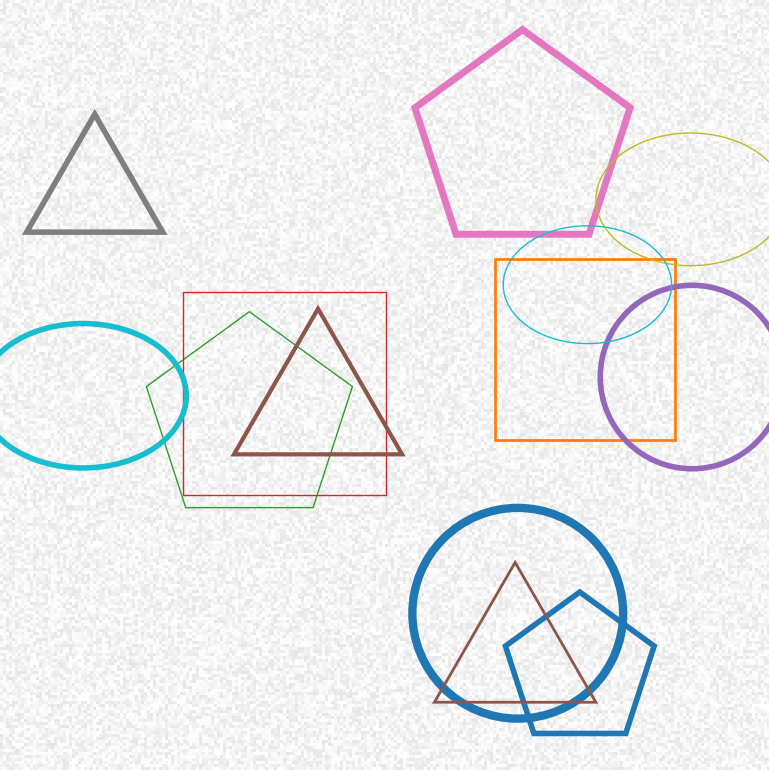[{"shape": "pentagon", "thickness": 2, "radius": 0.51, "center": [0.753, 0.13]}, {"shape": "circle", "thickness": 3, "radius": 0.68, "center": [0.672, 0.204]}, {"shape": "square", "thickness": 1, "radius": 0.59, "center": [0.76, 0.546]}, {"shape": "pentagon", "thickness": 0.5, "radius": 0.7, "center": [0.324, 0.455]}, {"shape": "square", "thickness": 0.5, "radius": 0.66, "center": [0.37, 0.489]}, {"shape": "circle", "thickness": 2, "radius": 0.6, "center": [0.899, 0.51]}, {"shape": "triangle", "thickness": 1.5, "radius": 0.63, "center": [0.413, 0.473]}, {"shape": "triangle", "thickness": 1, "radius": 0.61, "center": [0.669, 0.149]}, {"shape": "pentagon", "thickness": 2.5, "radius": 0.73, "center": [0.679, 0.815]}, {"shape": "triangle", "thickness": 2, "radius": 0.51, "center": [0.123, 0.75]}, {"shape": "oval", "thickness": 0.5, "radius": 0.62, "center": [0.897, 0.741]}, {"shape": "oval", "thickness": 2, "radius": 0.67, "center": [0.108, 0.486]}, {"shape": "oval", "thickness": 0.5, "radius": 0.55, "center": [0.763, 0.63]}]